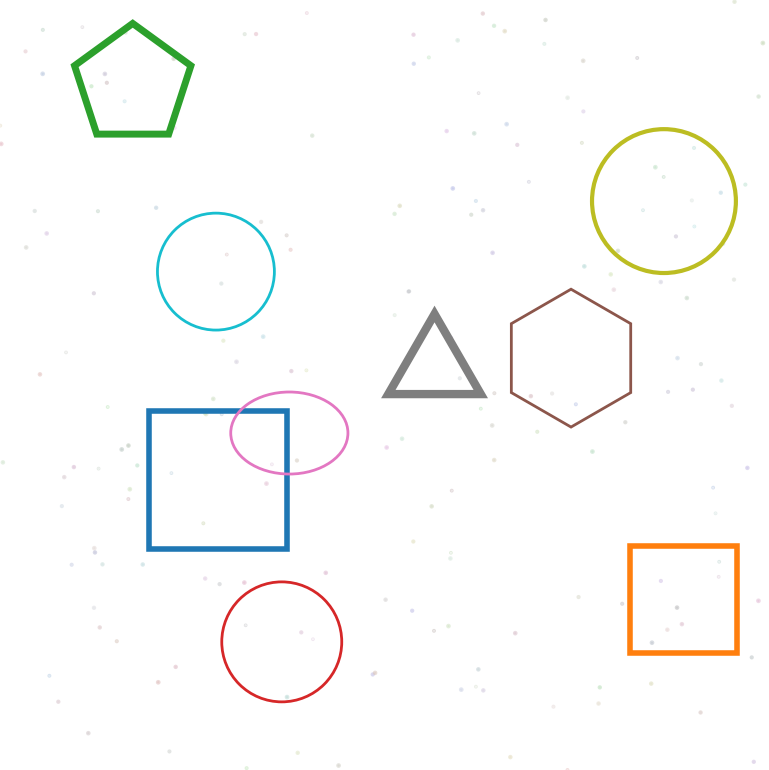[{"shape": "square", "thickness": 2, "radius": 0.45, "center": [0.283, 0.376]}, {"shape": "square", "thickness": 2, "radius": 0.35, "center": [0.887, 0.221]}, {"shape": "pentagon", "thickness": 2.5, "radius": 0.4, "center": [0.172, 0.89]}, {"shape": "circle", "thickness": 1, "radius": 0.39, "center": [0.366, 0.166]}, {"shape": "hexagon", "thickness": 1, "radius": 0.45, "center": [0.742, 0.535]}, {"shape": "oval", "thickness": 1, "radius": 0.38, "center": [0.376, 0.438]}, {"shape": "triangle", "thickness": 3, "radius": 0.35, "center": [0.564, 0.523]}, {"shape": "circle", "thickness": 1.5, "radius": 0.47, "center": [0.862, 0.739]}, {"shape": "circle", "thickness": 1, "radius": 0.38, "center": [0.28, 0.647]}]